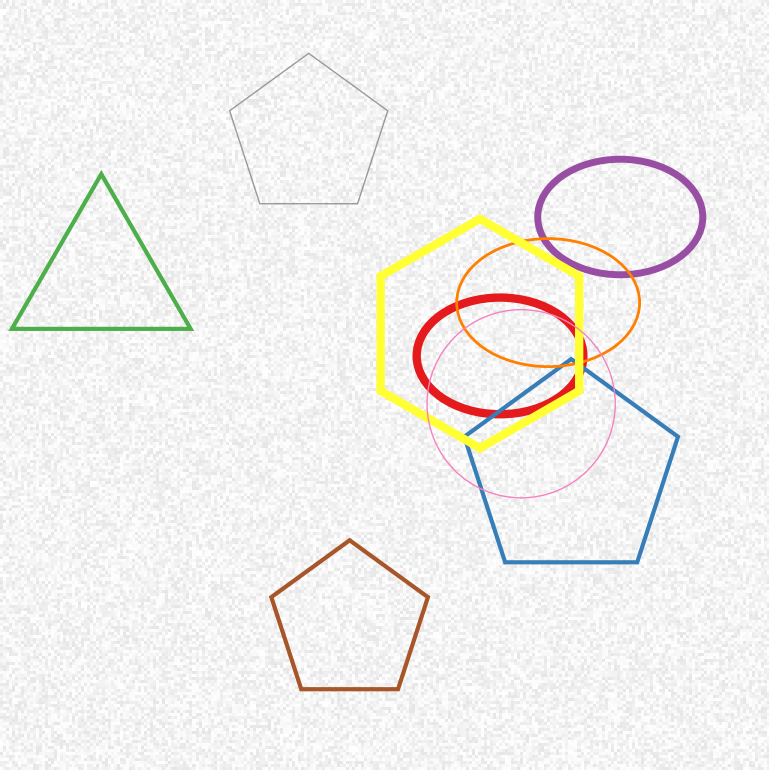[{"shape": "oval", "thickness": 3, "radius": 0.54, "center": [0.649, 0.538]}, {"shape": "pentagon", "thickness": 1.5, "radius": 0.73, "center": [0.742, 0.388]}, {"shape": "triangle", "thickness": 1.5, "radius": 0.67, "center": [0.132, 0.64]}, {"shape": "oval", "thickness": 2.5, "radius": 0.54, "center": [0.806, 0.718]}, {"shape": "oval", "thickness": 1, "radius": 0.59, "center": [0.712, 0.607]}, {"shape": "hexagon", "thickness": 3, "radius": 0.74, "center": [0.623, 0.567]}, {"shape": "pentagon", "thickness": 1.5, "radius": 0.53, "center": [0.454, 0.191]}, {"shape": "circle", "thickness": 0.5, "radius": 0.61, "center": [0.677, 0.476]}, {"shape": "pentagon", "thickness": 0.5, "radius": 0.54, "center": [0.401, 0.823]}]